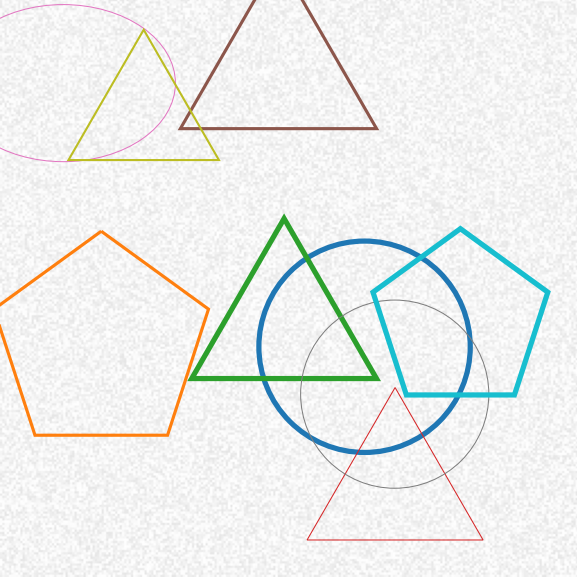[{"shape": "circle", "thickness": 2.5, "radius": 0.92, "center": [0.631, 0.399]}, {"shape": "pentagon", "thickness": 1.5, "radius": 0.98, "center": [0.175, 0.403]}, {"shape": "triangle", "thickness": 2.5, "radius": 0.92, "center": [0.492, 0.436]}, {"shape": "triangle", "thickness": 0.5, "radius": 0.88, "center": [0.684, 0.152]}, {"shape": "triangle", "thickness": 1.5, "radius": 0.98, "center": [0.482, 0.874]}, {"shape": "oval", "thickness": 0.5, "radius": 0.97, "center": [0.109, 0.855]}, {"shape": "circle", "thickness": 0.5, "radius": 0.81, "center": [0.683, 0.317]}, {"shape": "triangle", "thickness": 1, "radius": 0.75, "center": [0.249, 0.797]}, {"shape": "pentagon", "thickness": 2.5, "radius": 0.8, "center": [0.797, 0.444]}]